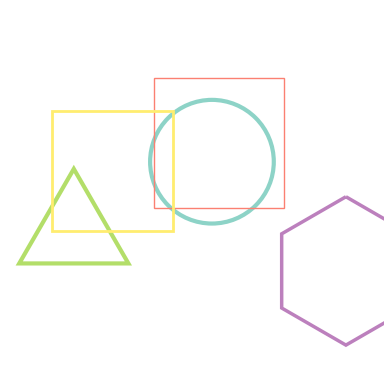[{"shape": "circle", "thickness": 3, "radius": 0.8, "center": [0.551, 0.58]}, {"shape": "square", "thickness": 1, "radius": 0.85, "center": [0.568, 0.629]}, {"shape": "triangle", "thickness": 3, "radius": 0.82, "center": [0.192, 0.398]}, {"shape": "hexagon", "thickness": 2.5, "radius": 0.96, "center": [0.898, 0.296]}, {"shape": "square", "thickness": 2, "radius": 0.78, "center": [0.292, 0.555]}]